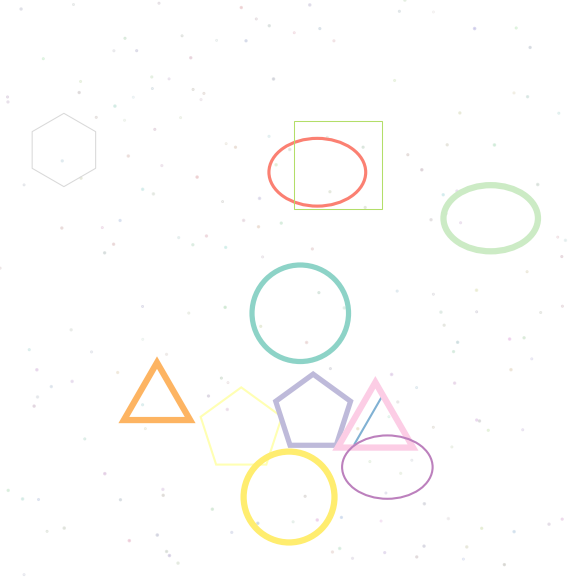[{"shape": "circle", "thickness": 2.5, "radius": 0.42, "center": [0.52, 0.457]}, {"shape": "pentagon", "thickness": 1, "radius": 0.37, "center": [0.418, 0.254]}, {"shape": "pentagon", "thickness": 2.5, "radius": 0.34, "center": [0.542, 0.283]}, {"shape": "oval", "thickness": 1.5, "radius": 0.42, "center": [0.549, 0.701]}, {"shape": "triangle", "thickness": 1, "radius": 0.31, "center": [0.663, 0.253]}, {"shape": "triangle", "thickness": 3, "radius": 0.33, "center": [0.272, 0.305]}, {"shape": "square", "thickness": 0.5, "radius": 0.38, "center": [0.586, 0.714]}, {"shape": "triangle", "thickness": 3, "radius": 0.38, "center": [0.65, 0.262]}, {"shape": "hexagon", "thickness": 0.5, "radius": 0.32, "center": [0.111, 0.739]}, {"shape": "oval", "thickness": 1, "radius": 0.39, "center": [0.671, 0.19]}, {"shape": "oval", "thickness": 3, "radius": 0.41, "center": [0.85, 0.621]}, {"shape": "circle", "thickness": 3, "radius": 0.39, "center": [0.501, 0.138]}]